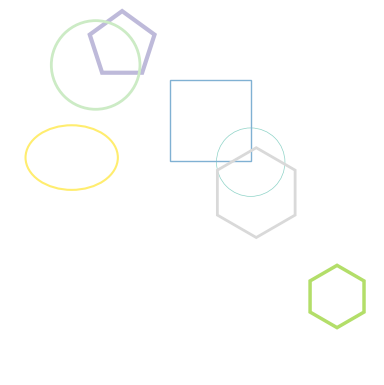[{"shape": "circle", "thickness": 0.5, "radius": 0.44, "center": [0.651, 0.579]}, {"shape": "pentagon", "thickness": 3, "radius": 0.44, "center": [0.317, 0.883]}, {"shape": "square", "thickness": 1, "radius": 0.52, "center": [0.547, 0.687]}, {"shape": "hexagon", "thickness": 2.5, "radius": 0.4, "center": [0.875, 0.23]}, {"shape": "hexagon", "thickness": 2, "radius": 0.58, "center": [0.666, 0.5]}, {"shape": "circle", "thickness": 2, "radius": 0.58, "center": [0.248, 0.831]}, {"shape": "oval", "thickness": 1.5, "radius": 0.6, "center": [0.186, 0.591]}]